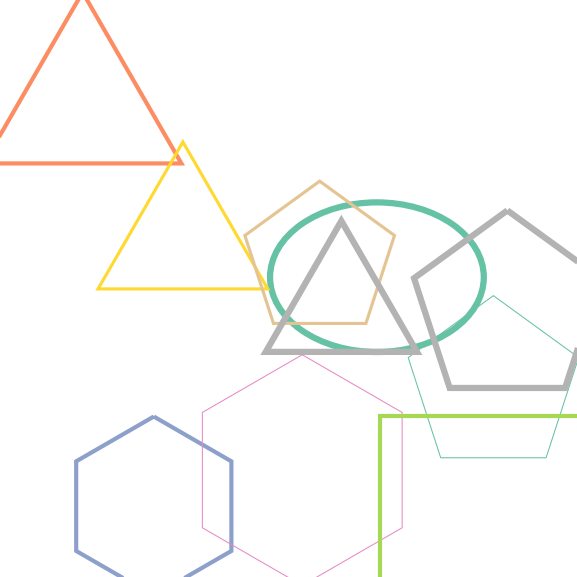[{"shape": "pentagon", "thickness": 0.5, "radius": 0.78, "center": [0.854, 0.332]}, {"shape": "oval", "thickness": 3, "radius": 0.93, "center": [0.653, 0.519]}, {"shape": "triangle", "thickness": 2, "radius": 0.99, "center": [0.143, 0.815]}, {"shape": "hexagon", "thickness": 2, "radius": 0.78, "center": [0.266, 0.123]}, {"shape": "hexagon", "thickness": 0.5, "radius": 1.0, "center": [0.523, 0.185]}, {"shape": "square", "thickness": 2, "radius": 0.89, "center": [0.836, 0.1]}, {"shape": "triangle", "thickness": 1.5, "radius": 0.85, "center": [0.317, 0.584]}, {"shape": "pentagon", "thickness": 1.5, "radius": 0.68, "center": [0.554, 0.549]}, {"shape": "pentagon", "thickness": 3, "radius": 0.85, "center": [0.879, 0.465]}, {"shape": "triangle", "thickness": 3, "radius": 0.76, "center": [0.591, 0.465]}]